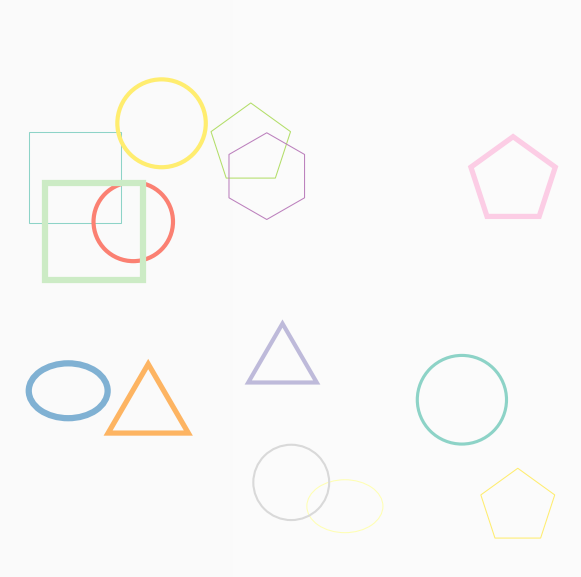[{"shape": "circle", "thickness": 1.5, "radius": 0.38, "center": [0.795, 0.307]}, {"shape": "square", "thickness": 0.5, "radius": 0.39, "center": [0.13, 0.691]}, {"shape": "oval", "thickness": 0.5, "radius": 0.33, "center": [0.593, 0.123]}, {"shape": "triangle", "thickness": 2, "radius": 0.34, "center": [0.486, 0.371]}, {"shape": "circle", "thickness": 2, "radius": 0.34, "center": [0.229, 0.615]}, {"shape": "oval", "thickness": 3, "radius": 0.34, "center": [0.117, 0.322]}, {"shape": "triangle", "thickness": 2.5, "radius": 0.4, "center": [0.255, 0.289]}, {"shape": "pentagon", "thickness": 0.5, "radius": 0.36, "center": [0.431, 0.749]}, {"shape": "pentagon", "thickness": 2.5, "radius": 0.38, "center": [0.883, 0.686]}, {"shape": "circle", "thickness": 1, "radius": 0.33, "center": [0.501, 0.164]}, {"shape": "hexagon", "thickness": 0.5, "radius": 0.38, "center": [0.459, 0.694]}, {"shape": "square", "thickness": 3, "radius": 0.42, "center": [0.162, 0.598]}, {"shape": "circle", "thickness": 2, "radius": 0.38, "center": [0.278, 0.786]}, {"shape": "pentagon", "thickness": 0.5, "radius": 0.33, "center": [0.891, 0.121]}]